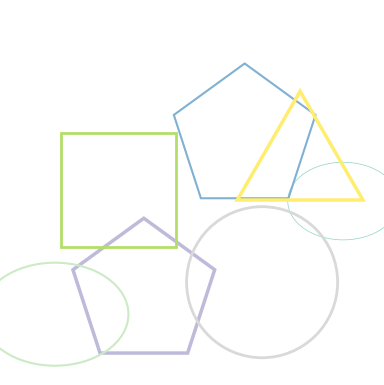[{"shape": "oval", "thickness": 0.5, "radius": 0.72, "center": [0.891, 0.478]}, {"shape": "pentagon", "thickness": 2.5, "radius": 0.97, "center": [0.374, 0.24]}, {"shape": "pentagon", "thickness": 1.5, "radius": 0.97, "center": [0.636, 0.642]}, {"shape": "square", "thickness": 2, "radius": 0.74, "center": [0.308, 0.507]}, {"shape": "circle", "thickness": 2, "radius": 0.98, "center": [0.681, 0.267]}, {"shape": "oval", "thickness": 1.5, "radius": 0.96, "center": [0.143, 0.184]}, {"shape": "triangle", "thickness": 2.5, "radius": 0.94, "center": [0.78, 0.575]}]